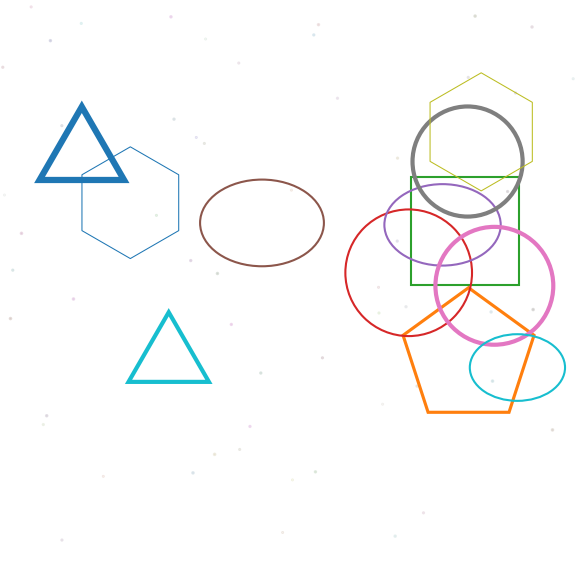[{"shape": "triangle", "thickness": 3, "radius": 0.42, "center": [0.142, 0.73]}, {"shape": "hexagon", "thickness": 0.5, "radius": 0.48, "center": [0.226, 0.648]}, {"shape": "pentagon", "thickness": 1.5, "radius": 0.6, "center": [0.811, 0.382]}, {"shape": "square", "thickness": 1, "radius": 0.47, "center": [0.806, 0.6]}, {"shape": "circle", "thickness": 1, "radius": 0.55, "center": [0.708, 0.527]}, {"shape": "oval", "thickness": 1, "radius": 0.5, "center": [0.766, 0.61]}, {"shape": "oval", "thickness": 1, "radius": 0.54, "center": [0.454, 0.613]}, {"shape": "circle", "thickness": 2, "radius": 0.51, "center": [0.856, 0.504]}, {"shape": "circle", "thickness": 2, "radius": 0.48, "center": [0.81, 0.719]}, {"shape": "hexagon", "thickness": 0.5, "radius": 0.51, "center": [0.833, 0.771]}, {"shape": "oval", "thickness": 1, "radius": 0.41, "center": [0.896, 0.363]}, {"shape": "triangle", "thickness": 2, "radius": 0.4, "center": [0.292, 0.378]}]